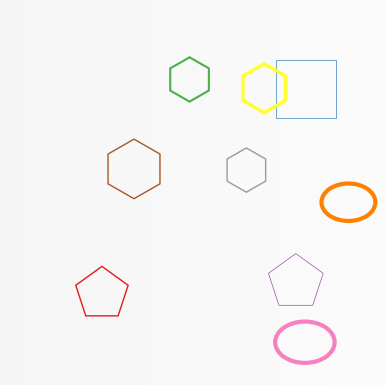[{"shape": "pentagon", "thickness": 1, "radius": 0.36, "center": [0.263, 0.237]}, {"shape": "square", "thickness": 0.5, "radius": 0.38, "center": [0.789, 0.769]}, {"shape": "hexagon", "thickness": 1.5, "radius": 0.29, "center": [0.489, 0.794]}, {"shape": "pentagon", "thickness": 0.5, "radius": 0.37, "center": [0.763, 0.267]}, {"shape": "oval", "thickness": 3, "radius": 0.35, "center": [0.899, 0.475]}, {"shape": "hexagon", "thickness": 2.5, "radius": 0.32, "center": [0.682, 0.771]}, {"shape": "hexagon", "thickness": 1, "radius": 0.39, "center": [0.346, 0.561]}, {"shape": "oval", "thickness": 3, "radius": 0.38, "center": [0.787, 0.111]}, {"shape": "hexagon", "thickness": 1, "radius": 0.29, "center": [0.636, 0.558]}]